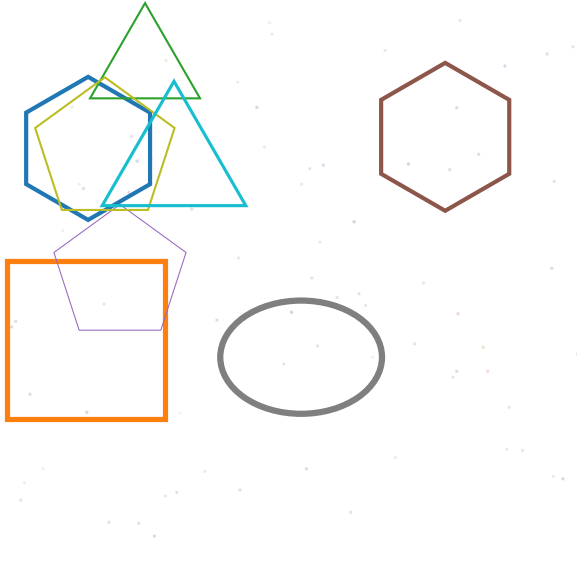[{"shape": "hexagon", "thickness": 2, "radius": 0.62, "center": [0.153, 0.742]}, {"shape": "square", "thickness": 2.5, "radius": 0.68, "center": [0.149, 0.41]}, {"shape": "triangle", "thickness": 1, "radius": 0.55, "center": [0.251, 0.884]}, {"shape": "pentagon", "thickness": 0.5, "radius": 0.6, "center": [0.208, 0.525]}, {"shape": "hexagon", "thickness": 2, "radius": 0.64, "center": [0.771, 0.762]}, {"shape": "oval", "thickness": 3, "radius": 0.7, "center": [0.521, 0.381]}, {"shape": "pentagon", "thickness": 1, "radius": 0.63, "center": [0.182, 0.738]}, {"shape": "triangle", "thickness": 1.5, "radius": 0.72, "center": [0.301, 0.715]}]